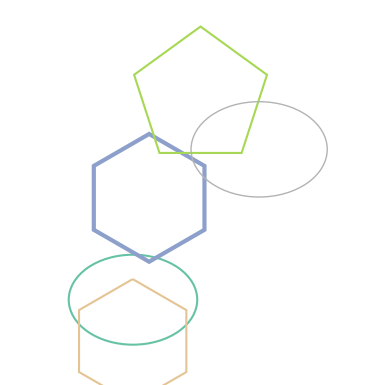[{"shape": "oval", "thickness": 1.5, "radius": 0.83, "center": [0.345, 0.222]}, {"shape": "hexagon", "thickness": 3, "radius": 0.83, "center": [0.387, 0.486]}, {"shape": "pentagon", "thickness": 1.5, "radius": 0.91, "center": [0.521, 0.75]}, {"shape": "hexagon", "thickness": 1.5, "radius": 0.8, "center": [0.345, 0.114]}, {"shape": "oval", "thickness": 1, "radius": 0.88, "center": [0.673, 0.612]}]